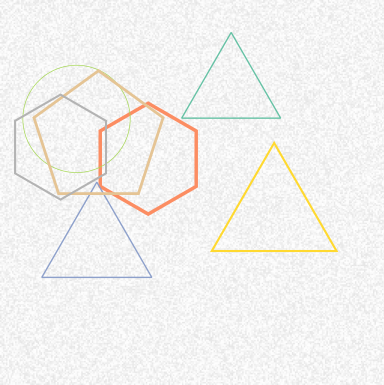[{"shape": "triangle", "thickness": 1, "radius": 0.74, "center": [0.6, 0.767]}, {"shape": "hexagon", "thickness": 2.5, "radius": 0.72, "center": [0.385, 0.588]}, {"shape": "triangle", "thickness": 1, "radius": 0.82, "center": [0.251, 0.362]}, {"shape": "circle", "thickness": 0.5, "radius": 0.7, "center": [0.199, 0.691]}, {"shape": "triangle", "thickness": 1.5, "radius": 0.94, "center": [0.712, 0.442]}, {"shape": "pentagon", "thickness": 2, "radius": 0.88, "center": [0.256, 0.64]}, {"shape": "hexagon", "thickness": 1.5, "radius": 0.68, "center": [0.157, 0.618]}]